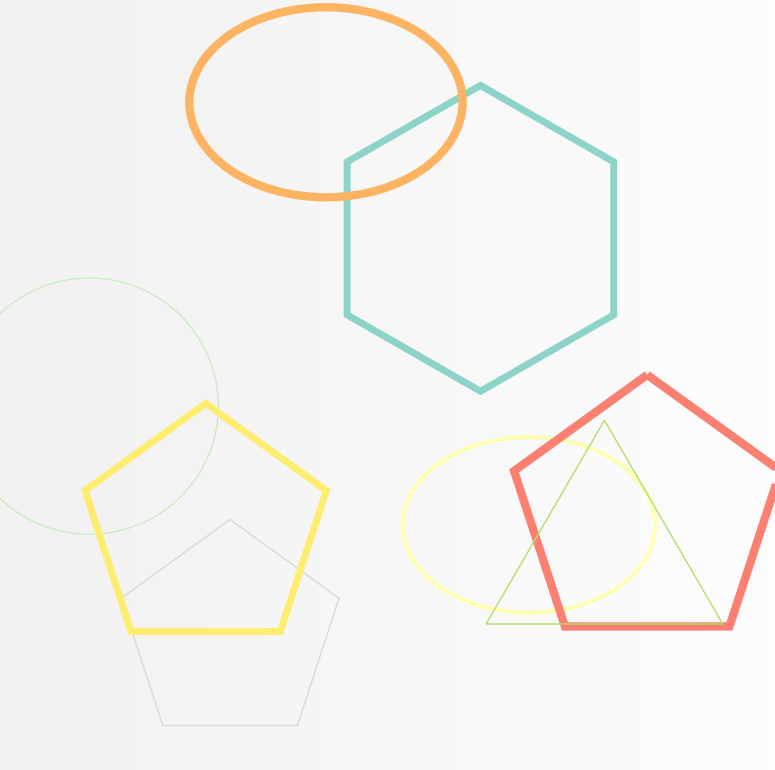[{"shape": "hexagon", "thickness": 2.5, "radius": 0.99, "center": [0.62, 0.69]}, {"shape": "oval", "thickness": 1.5, "radius": 0.81, "center": [0.682, 0.318]}, {"shape": "pentagon", "thickness": 3, "radius": 0.9, "center": [0.835, 0.333]}, {"shape": "oval", "thickness": 3, "radius": 0.88, "center": [0.421, 0.867]}, {"shape": "triangle", "thickness": 0.5, "radius": 0.88, "center": [0.78, 0.278]}, {"shape": "pentagon", "thickness": 0.5, "radius": 0.74, "center": [0.297, 0.177]}, {"shape": "circle", "thickness": 0.5, "radius": 0.83, "center": [0.115, 0.473]}, {"shape": "pentagon", "thickness": 2.5, "radius": 0.82, "center": [0.265, 0.312]}]